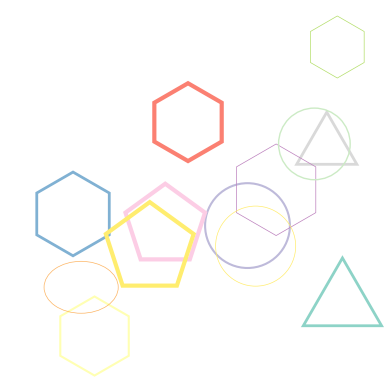[{"shape": "triangle", "thickness": 2, "radius": 0.59, "center": [0.889, 0.213]}, {"shape": "hexagon", "thickness": 1.5, "radius": 0.51, "center": [0.246, 0.127]}, {"shape": "circle", "thickness": 1.5, "radius": 0.55, "center": [0.643, 0.414]}, {"shape": "hexagon", "thickness": 3, "radius": 0.51, "center": [0.488, 0.683]}, {"shape": "hexagon", "thickness": 2, "radius": 0.54, "center": [0.19, 0.444]}, {"shape": "oval", "thickness": 0.5, "radius": 0.48, "center": [0.211, 0.254]}, {"shape": "hexagon", "thickness": 0.5, "radius": 0.4, "center": [0.876, 0.878]}, {"shape": "pentagon", "thickness": 3, "radius": 0.54, "center": [0.429, 0.414]}, {"shape": "triangle", "thickness": 2, "radius": 0.45, "center": [0.849, 0.618]}, {"shape": "hexagon", "thickness": 0.5, "radius": 0.59, "center": [0.717, 0.507]}, {"shape": "circle", "thickness": 1, "radius": 0.47, "center": [0.817, 0.626]}, {"shape": "circle", "thickness": 0.5, "radius": 0.52, "center": [0.664, 0.361]}, {"shape": "pentagon", "thickness": 3, "radius": 0.6, "center": [0.389, 0.355]}]